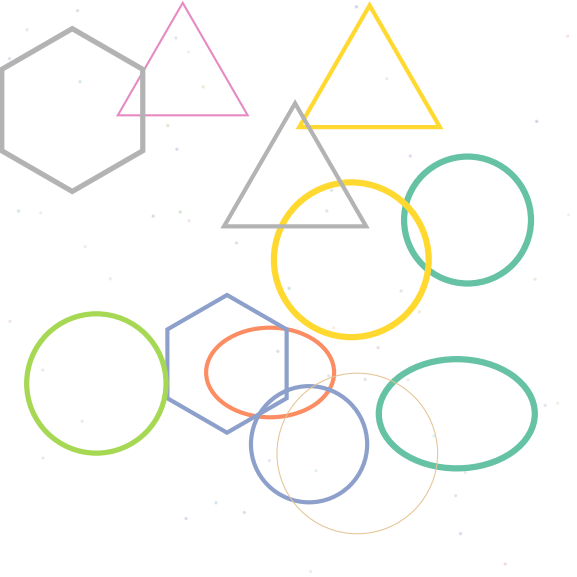[{"shape": "oval", "thickness": 3, "radius": 0.68, "center": [0.791, 0.283]}, {"shape": "circle", "thickness": 3, "radius": 0.55, "center": [0.81, 0.618]}, {"shape": "oval", "thickness": 2, "radius": 0.55, "center": [0.468, 0.354]}, {"shape": "circle", "thickness": 2, "radius": 0.5, "center": [0.535, 0.23]}, {"shape": "hexagon", "thickness": 2, "radius": 0.6, "center": [0.393, 0.369]}, {"shape": "triangle", "thickness": 1, "radius": 0.65, "center": [0.316, 0.864]}, {"shape": "circle", "thickness": 2.5, "radius": 0.6, "center": [0.167, 0.335]}, {"shape": "circle", "thickness": 3, "radius": 0.67, "center": [0.608, 0.549]}, {"shape": "triangle", "thickness": 2, "radius": 0.7, "center": [0.64, 0.849]}, {"shape": "circle", "thickness": 0.5, "radius": 0.7, "center": [0.619, 0.214]}, {"shape": "triangle", "thickness": 2, "radius": 0.71, "center": [0.511, 0.678]}, {"shape": "hexagon", "thickness": 2.5, "radius": 0.7, "center": [0.125, 0.809]}]